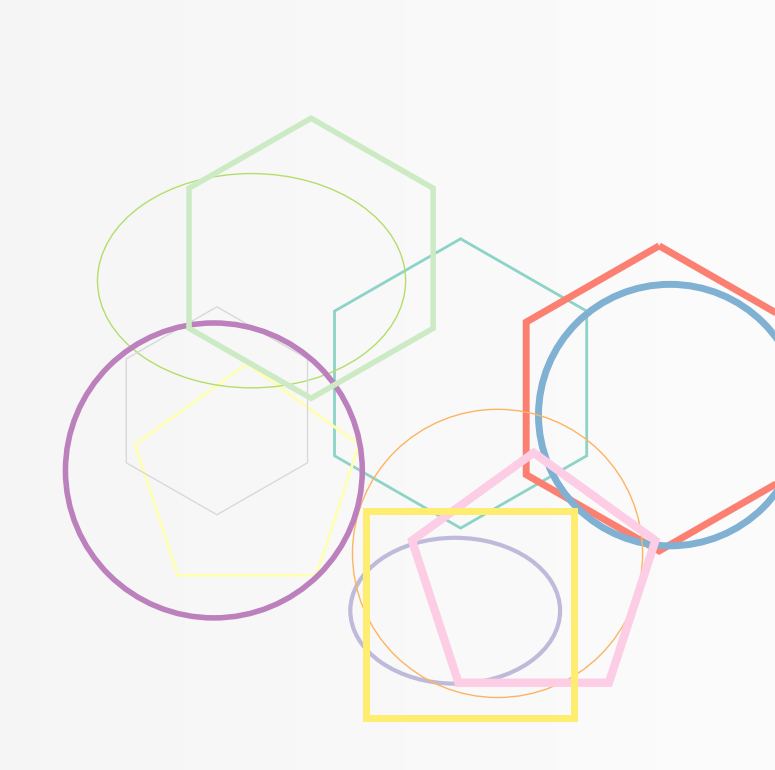[{"shape": "hexagon", "thickness": 1, "radius": 0.94, "center": [0.594, 0.502]}, {"shape": "pentagon", "thickness": 1, "radius": 0.76, "center": [0.319, 0.376]}, {"shape": "oval", "thickness": 1.5, "radius": 0.68, "center": [0.587, 0.207]}, {"shape": "hexagon", "thickness": 2.5, "radius": 0.99, "center": [0.851, 0.483]}, {"shape": "circle", "thickness": 2.5, "radius": 0.85, "center": [0.865, 0.461]}, {"shape": "circle", "thickness": 0.5, "radius": 0.94, "center": [0.642, 0.281]}, {"shape": "oval", "thickness": 0.5, "radius": 0.99, "center": [0.325, 0.635]}, {"shape": "pentagon", "thickness": 3, "radius": 0.83, "center": [0.689, 0.247]}, {"shape": "hexagon", "thickness": 0.5, "radius": 0.68, "center": [0.28, 0.467]}, {"shape": "circle", "thickness": 2, "radius": 0.96, "center": [0.276, 0.389]}, {"shape": "hexagon", "thickness": 2, "radius": 0.91, "center": [0.401, 0.665]}, {"shape": "square", "thickness": 2.5, "radius": 0.67, "center": [0.606, 0.202]}]